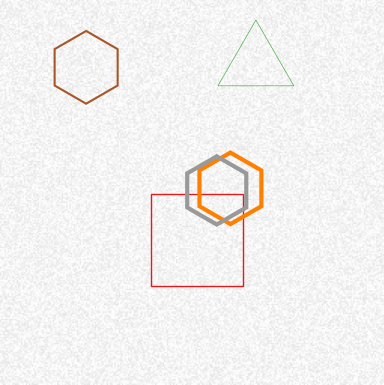[{"shape": "square", "thickness": 1, "radius": 0.6, "center": [0.512, 0.377]}, {"shape": "triangle", "thickness": 0.5, "radius": 0.57, "center": [0.665, 0.834]}, {"shape": "hexagon", "thickness": 3, "radius": 0.46, "center": [0.599, 0.511]}, {"shape": "hexagon", "thickness": 1.5, "radius": 0.47, "center": [0.224, 0.825]}, {"shape": "hexagon", "thickness": 3, "radius": 0.44, "center": [0.563, 0.505]}]